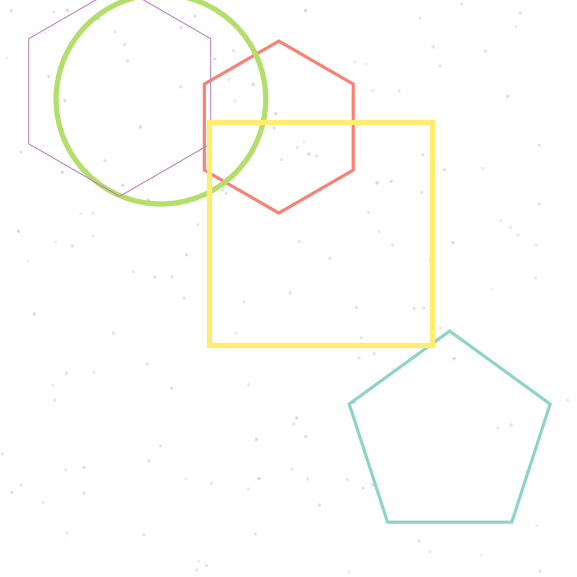[{"shape": "pentagon", "thickness": 1.5, "radius": 0.91, "center": [0.779, 0.243]}, {"shape": "hexagon", "thickness": 1.5, "radius": 0.74, "center": [0.483, 0.779]}, {"shape": "circle", "thickness": 2.5, "radius": 0.91, "center": [0.279, 0.827]}, {"shape": "hexagon", "thickness": 0.5, "radius": 0.91, "center": [0.207, 0.841]}, {"shape": "square", "thickness": 2.5, "radius": 0.97, "center": [0.555, 0.595]}]